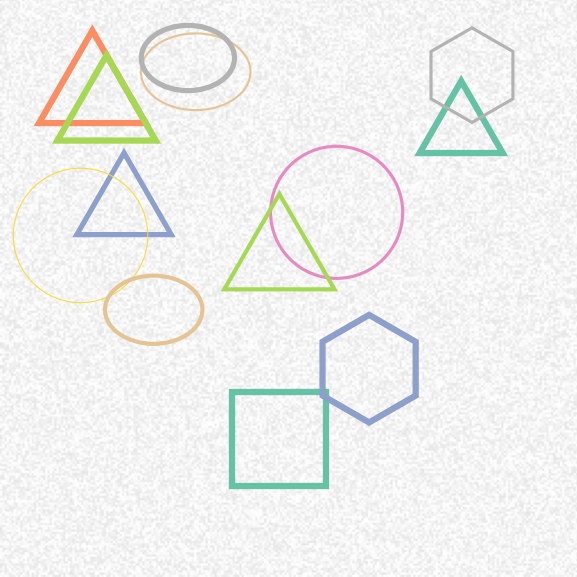[{"shape": "triangle", "thickness": 3, "radius": 0.42, "center": [0.799, 0.776]}, {"shape": "square", "thickness": 3, "radius": 0.41, "center": [0.483, 0.239]}, {"shape": "triangle", "thickness": 3, "radius": 0.53, "center": [0.16, 0.839]}, {"shape": "hexagon", "thickness": 3, "radius": 0.47, "center": [0.639, 0.361]}, {"shape": "triangle", "thickness": 2.5, "radius": 0.47, "center": [0.215, 0.64]}, {"shape": "circle", "thickness": 1.5, "radius": 0.57, "center": [0.583, 0.631]}, {"shape": "triangle", "thickness": 2, "radius": 0.55, "center": [0.484, 0.553]}, {"shape": "triangle", "thickness": 3, "radius": 0.49, "center": [0.184, 0.805]}, {"shape": "circle", "thickness": 0.5, "radius": 0.58, "center": [0.139, 0.591]}, {"shape": "oval", "thickness": 1, "radius": 0.47, "center": [0.339, 0.875]}, {"shape": "oval", "thickness": 2, "radius": 0.42, "center": [0.266, 0.463]}, {"shape": "hexagon", "thickness": 1.5, "radius": 0.41, "center": [0.817, 0.869]}, {"shape": "oval", "thickness": 2.5, "radius": 0.4, "center": [0.325, 0.899]}]